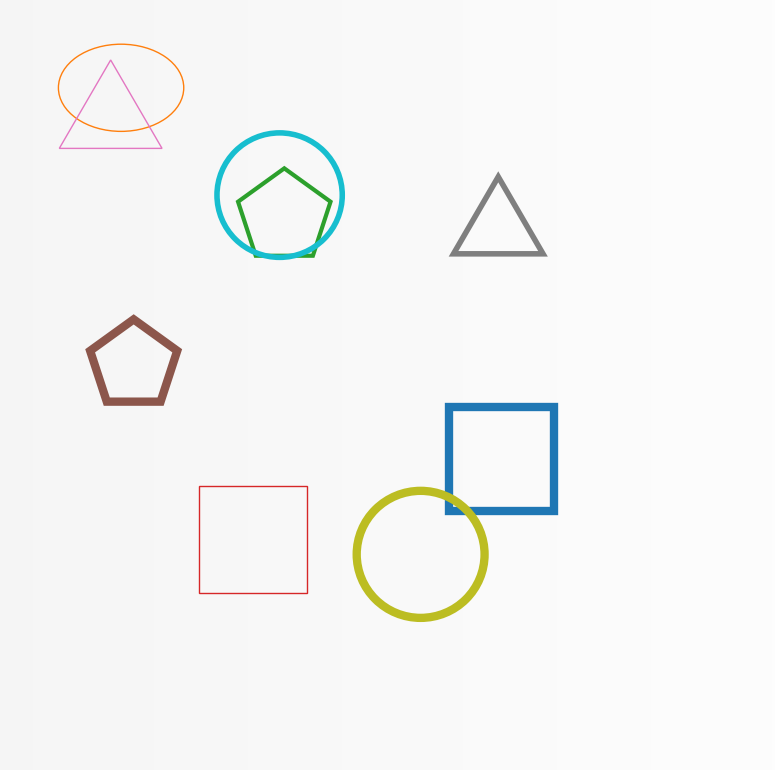[{"shape": "square", "thickness": 3, "radius": 0.34, "center": [0.647, 0.404]}, {"shape": "oval", "thickness": 0.5, "radius": 0.4, "center": [0.156, 0.886]}, {"shape": "pentagon", "thickness": 1.5, "radius": 0.31, "center": [0.367, 0.719]}, {"shape": "square", "thickness": 0.5, "radius": 0.35, "center": [0.326, 0.3]}, {"shape": "pentagon", "thickness": 3, "radius": 0.3, "center": [0.172, 0.526]}, {"shape": "triangle", "thickness": 0.5, "radius": 0.38, "center": [0.143, 0.846]}, {"shape": "triangle", "thickness": 2, "radius": 0.33, "center": [0.643, 0.704]}, {"shape": "circle", "thickness": 3, "radius": 0.41, "center": [0.543, 0.28]}, {"shape": "circle", "thickness": 2, "radius": 0.4, "center": [0.361, 0.747]}]